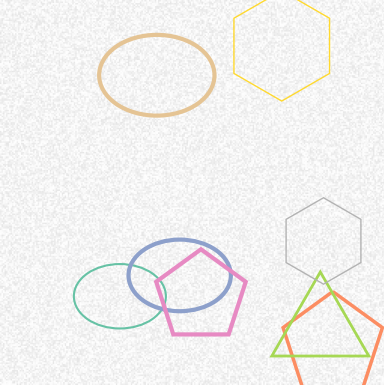[{"shape": "oval", "thickness": 1.5, "radius": 0.6, "center": [0.311, 0.23]}, {"shape": "pentagon", "thickness": 2.5, "radius": 0.68, "center": [0.864, 0.107]}, {"shape": "oval", "thickness": 3, "radius": 0.66, "center": [0.467, 0.285]}, {"shape": "pentagon", "thickness": 3, "radius": 0.61, "center": [0.522, 0.23]}, {"shape": "triangle", "thickness": 2, "radius": 0.73, "center": [0.832, 0.148]}, {"shape": "hexagon", "thickness": 1, "radius": 0.72, "center": [0.732, 0.881]}, {"shape": "oval", "thickness": 3, "radius": 0.75, "center": [0.407, 0.805]}, {"shape": "hexagon", "thickness": 1, "radius": 0.56, "center": [0.84, 0.374]}]